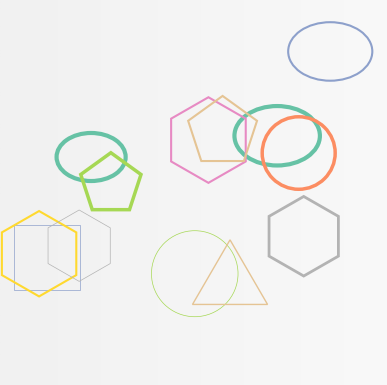[{"shape": "oval", "thickness": 3, "radius": 0.55, "center": [0.715, 0.647]}, {"shape": "oval", "thickness": 3, "radius": 0.45, "center": [0.235, 0.592]}, {"shape": "circle", "thickness": 2.5, "radius": 0.47, "center": [0.771, 0.603]}, {"shape": "square", "thickness": 0.5, "radius": 0.43, "center": [0.122, 0.331]}, {"shape": "oval", "thickness": 1.5, "radius": 0.54, "center": [0.852, 0.866]}, {"shape": "hexagon", "thickness": 1.5, "radius": 0.56, "center": [0.538, 0.636]}, {"shape": "circle", "thickness": 0.5, "radius": 0.56, "center": [0.503, 0.289]}, {"shape": "pentagon", "thickness": 2.5, "radius": 0.41, "center": [0.286, 0.522]}, {"shape": "hexagon", "thickness": 1.5, "radius": 0.55, "center": [0.101, 0.341]}, {"shape": "pentagon", "thickness": 1.5, "radius": 0.47, "center": [0.574, 0.657]}, {"shape": "triangle", "thickness": 1, "radius": 0.56, "center": [0.594, 0.265]}, {"shape": "hexagon", "thickness": 0.5, "radius": 0.46, "center": [0.204, 0.362]}, {"shape": "hexagon", "thickness": 2, "radius": 0.52, "center": [0.784, 0.386]}]